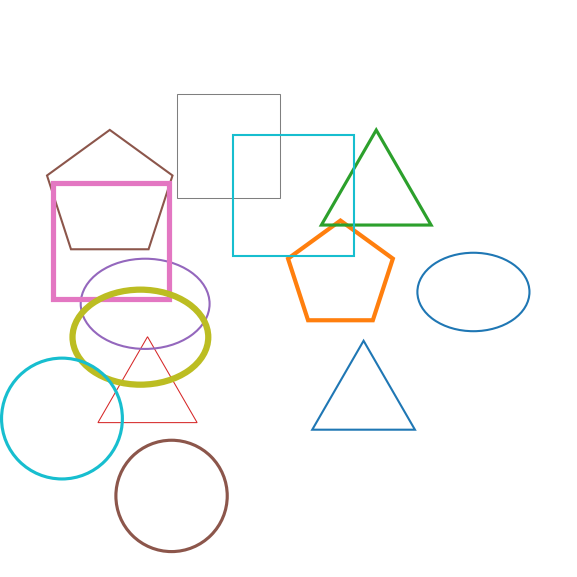[{"shape": "triangle", "thickness": 1, "radius": 0.51, "center": [0.63, 0.306]}, {"shape": "oval", "thickness": 1, "radius": 0.49, "center": [0.82, 0.494]}, {"shape": "pentagon", "thickness": 2, "radius": 0.48, "center": [0.59, 0.522]}, {"shape": "triangle", "thickness": 1.5, "radius": 0.55, "center": [0.651, 0.664]}, {"shape": "triangle", "thickness": 0.5, "radius": 0.5, "center": [0.255, 0.317]}, {"shape": "oval", "thickness": 1, "radius": 0.56, "center": [0.251, 0.473]}, {"shape": "pentagon", "thickness": 1, "radius": 0.57, "center": [0.19, 0.66]}, {"shape": "circle", "thickness": 1.5, "radius": 0.48, "center": [0.297, 0.14]}, {"shape": "square", "thickness": 2.5, "radius": 0.5, "center": [0.193, 0.582]}, {"shape": "square", "thickness": 0.5, "radius": 0.45, "center": [0.396, 0.746]}, {"shape": "oval", "thickness": 3, "radius": 0.59, "center": [0.243, 0.415]}, {"shape": "circle", "thickness": 1.5, "radius": 0.52, "center": [0.107, 0.274]}, {"shape": "square", "thickness": 1, "radius": 0.53, "center": [0.509, 0.66]}]